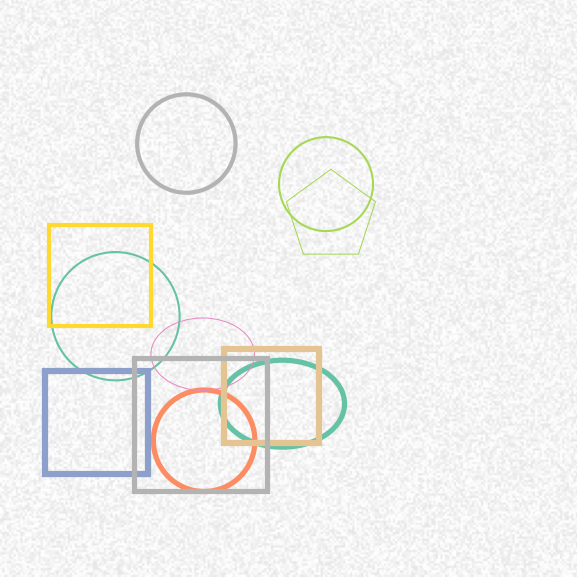[{"shape": "circle", "thickness": 1, "radius": 0.56, "center": [0.2, 0.452]}, {"shape": "oval", "thickness": 2.5, "radius": 0.54, "center": [0.489, 0.3]}, {"shape": "circle", "thickness": 2.5, "radius": 0.44, "center": [0.354, 0.236]}, {"shape": "square", "thickness": 3, "radius": 0.44, "center": [0.167, 0.268]}, {"shape": "oval", "thickness": 0.5, "radius": 0.45, "center": [0.351, 0.386]}, {"shape": "circle", "thickness": 1, "radius": 0.41, "center": [0.565, 0.68]}, {"shape": "pentagon", "thickness": 0.5, "radius": 0.41, "center": [0.573, 0.625]}, {"shape": "square", "thickness": 2, "radius": 0.44, "center": [0.173, 0.522]}, {"shape": "square", "thickness": 3, "radius": 0.41, "center": [0.47, 0.313]}, {"shape": "square", "thickness": 2.5, "radius": 0.58, "center": [0.347, 0.265]}, {"shape": "circle", "thickness": 2, "radius": 0.43, "center": [0.323, 0.751]}]